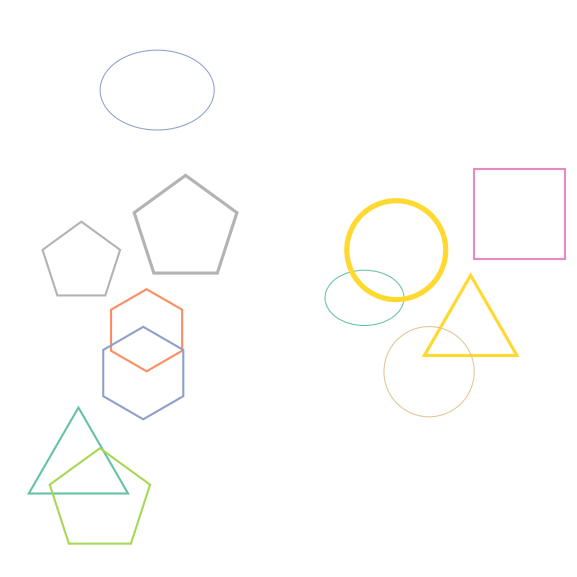[{"shape": "triangle", "thickness": 1, "radius": 0.5, "center": [0.136, 0.194]}, {"shape": "oval", "thickness": 0.5, "radius": 0.34, "center": [0.631, 0.483]}, {"shape": "hexagon", "thickness": 1, "radius": 0.36, "center": [0.254, 0.427]}, {"shape": "oval", "thickness": 0.5, "radius": 0.49, "center": [0.272, 0.843]}, {"shape": "hexagon", "thickness": 1, "radius": 0.4, "center": [0.248, 0.353]}, {"shape": "square", "thickness": 1, "radius": 0.39, "center": [0.9, 0.628]}, {"shape": "pentagon", "thickness": 1, "radius": 0.46, "center": [0.173, 0.132]}, {"shape": "triangle", "thickness": 1.5, "radius": 0.46, "center": [0.815, 0.43]}, {"shape": "circle", "thickness": 2.5, "radius": 0.43, "center": [0.686, 0.566]}, {"shape": "circle", "thickness": 0.5, "radius": 0.39, "center": [0.743, 0.356]}, {"shape": "pentagon", "thickness": 1, "radius": 0.35, "center": [0.141, 0.545]}, {"shape": "pentagon", "thickness": 1.5, "radius": 0.47, "center": [0.321, 0.602]}]